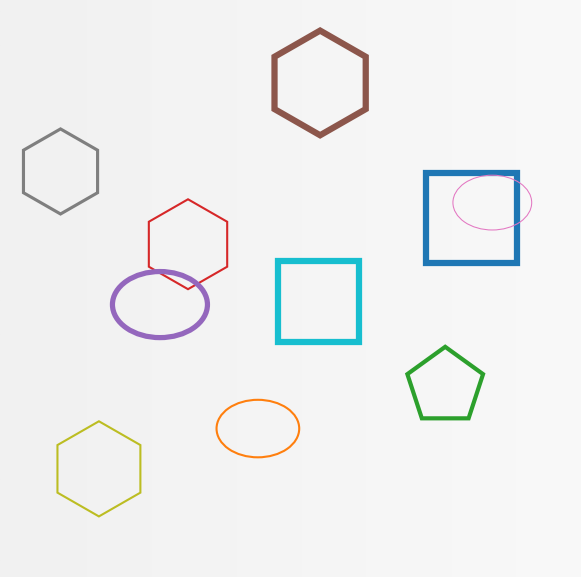[{"shape": "square", "thickness": 3, "radius": 0.39, "center": [0.811, 0.622]}, {"shape": "oval", "thickness": 1, "radius": 0.36, "center": [0.444, 0.257]}, {"shape": "pentagon", "thickness": 2, "radius": 0.34, "center": [0.766, 0.33]}, {"shape": "hexagon", "thickness": 1, "radius": 0.39, "center": [0.323, 0.576]}, {"shape": "oval", "thickness": 2.5, "radius": 0.41, "center": [0.275, 0.472]}, {"shape": "hexagon", "thickness": 3, "radius": 0.45, "center": [0.551, 0.856]}, {"shape": "oval", "thickness": 0.5, "radius": 0.34, "center": [0.847, 0.648]}, {"shape": "hexagon", "thickness": 1.5, "radius": 0.37, "center": [0.104, 0.702]}, {"shape": "hexagon", "thickness": 1, "radius": 0.41, "center": [0.17, 0.187]}, {"shape": "square", "thickness": 3, "radius": 0.35, "center": [0.548, 0.477]}]